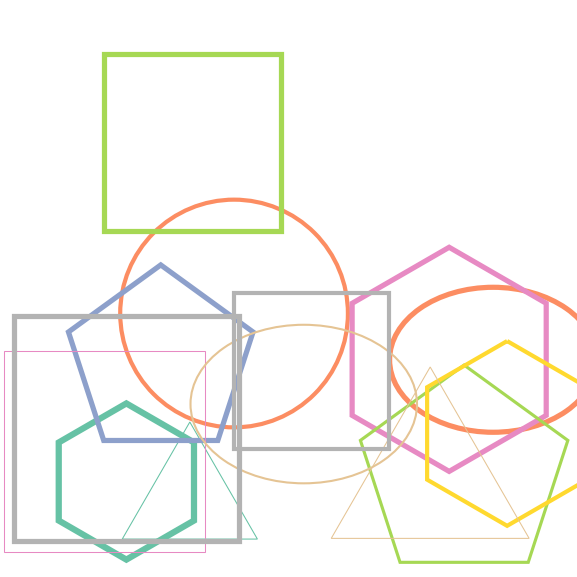[{"shape": "hexagon", "thickness": 3, "radius": 0.68, "center": [0.219, 0.165]}, {"shape": "triangle", "thickness": 0.5, "radius": 0.68, "center": [0.329, 0.133]}, {"shape": "circle", "thickness": 2, "radius": 0.99, "center": [0.405, 0.456]}, {"shape": "oval", "thickness": 2.5, "radius": 0.9, "center": [0.854, 0.376]}, {"shape": "pentagon", "thickness": 2.5, "radius": 0.84, "center": [0.278, 0.372]}, {"shape": "square", "thickness": 0.5, "radius": 0.87, "center": [0.181, 0.218]}, {"shape": "hexagon", "thickness": 2.5, "radius": 0.97, "center": [0.778, 0.377]}, {"shape": "square", "thickness": 2.5, "radius": 0.77, "center": [0.334, 0.752]}, {"shape": "pentagon", "thickness": 1.5, "radius": 0.94, "center": [0.804, 0.178]}, {"shape": "hexagon", "thickness": 2, "radius": 0.8, "center": [0.878, 0.249]}, {"shape": "oval", "thickness": 1, "radius": 0.98, "center": [0.526, 0.299]}, {"shape": "triangle", "thickness": 0.5, "radius": 0.99, "center": [0.745, 0.166]}, {"shape": "square", "thickness": 2.5, "radius": 0.97, "center": [0.219, 0.257]}, {"shape": "square", "thickness": 2, "radius": 0.67, "center": [0.539, 0.357]}]